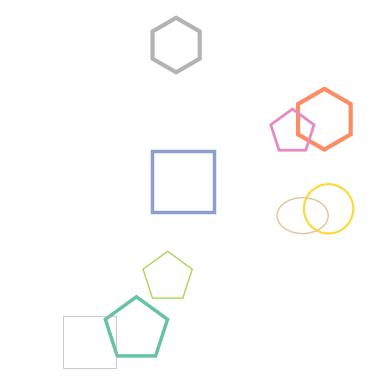[{"shape": "pentagon", "thickness": 2.5, "radius": 0.42, "center": [0.354, 0.144]}, {"shape": "hexagon", "thickness": 3, "radius": 0.39, "center": [0.843, 0.69]}, {"shape": "square", "thickness": 2.5, "radius": 0.4, "center": [0.474, 0.529]}, {"shape": "pentagon", "thickness": 2, "radius": 0.3, "center": [0.759, 0.658]}, {"shape": "pentagon", "thickness": 1, "radius": 0.34, "center": [0.435, 0.28]}, {"shape": "circle", "thickness": 1.5, "radius": 0.32, "center": [0.853, 0.458]}, {"shape": "oval", "thickness": 1, "radius": 0.33, "center": [0.786, 0.44]}, {"shape": "square", "thickness": 0.5, "radius": 0.34, "center": [0.233, 0.113]}, {"shape": "hexagon", "thickness": 3, "radius": 0.35, "center": [0.457, 0.883]}]